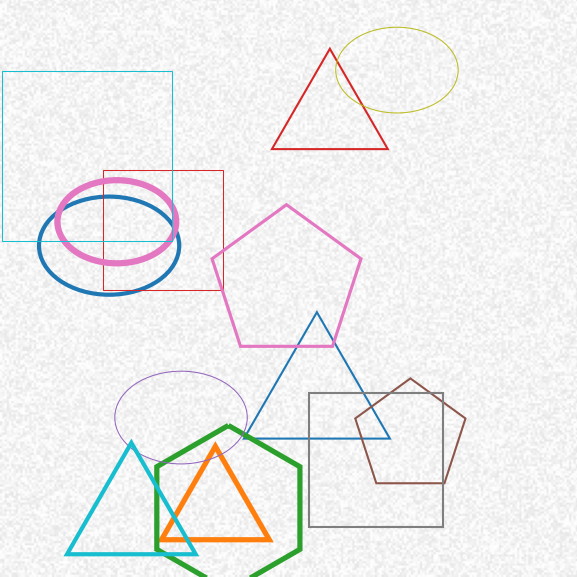[{"shape": "oval", "thickness": 2, "radius": 0.61, "center": [0.189, 0.574]}, {"shape": "triangle", "thickness": 1, "radius": 0.73, "center": [0.549, 0.313]}, {"shape": "triangle", "thickness": 2.5, "radius": 0.54, "center": [0.373, 0.118]}, {"shape": "hexagon", "thickness": 2.5, "radius": 0.72, "center": [0.395, 0.119]}, {"shape": "triangle", "thickness": 1, "radius": 0.58, "center": [0.571, 0.799]}, {"shape": "square", "thickness": 0.5, "radius": 0.52, "center": [0.282, 0.601]}, {"shape": "oval", "thickness": 0.5, "radius": 0.57, "center": [0.313, 0.276]}, {"shape": "pentagon", "thickness": 1, "radius": 0.5, "center": [0.711, 0.244]}, {"shape": "pentagon", "thickness": 1.5, "radius": 0.68, "center": [0.496, 0.509]}, {"shape": "oval", "thickness": 3, "radius": 0.51, "center": [0.202, 0.615]}, {"shape": "square", "thickness": 1, "radius": 0.58, "center": [0.651, 0.202]}, {"shape": "oval", "thickness": 0.5, "radius": 0.53, "center": [0.687, 0.878]}, {"shape": "square", "thickness": 0.5, "radius": 0.73, "center": [0.15, 0.729]}, {"shape": "triangle", "thickness": 2, "radius": 0.64, "center": [0.227, 0.104]}]